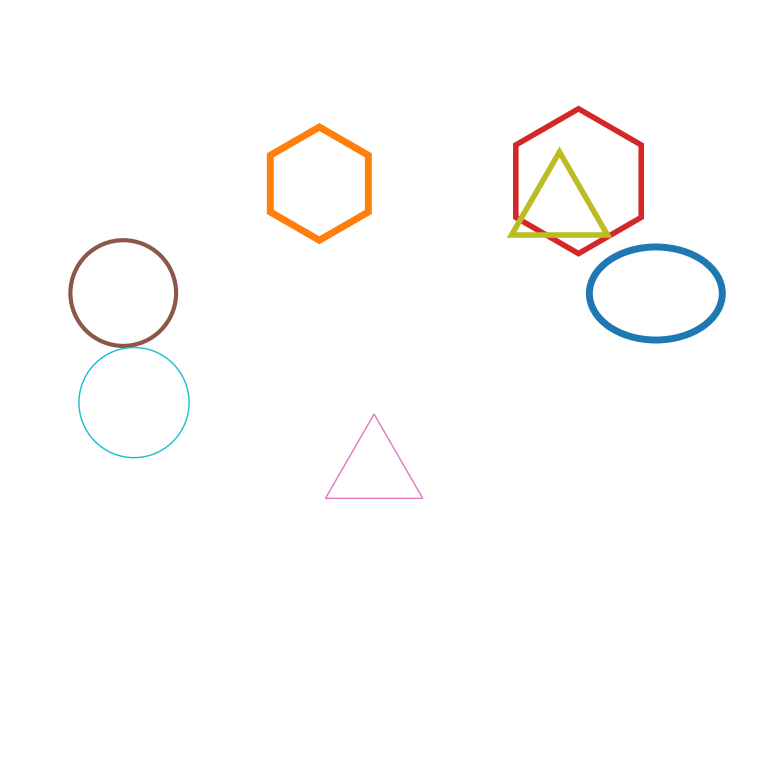[{"shape": "oval", "thickness": 2.5, "radius": 0.43, "center": [0.852, 0.619]}, {"shape": "hexagon", "thickness": 2.5, "radius": 0.37, "center": [0.415, 0.761]}, {"shape": "hexagon", "thickness": 2, "radius": 0.47, "center": [0.751, 0.765]}, {"shape": "circle", "thickness": 1.5, "radius": 0.34, "center": [0.16, 0.619]}, {"shape": "triangle", "thickness": 0.5, "radius": 0.36, "center": [0.486, 0.389]}, {"shape": "triangle", "thickness": 2, "radius": 0.36, "center": [0.727, 0.731]}, {"shape": "circle", "thickness": 0.5, "radius": 0.36, "center": [0.174, 0.477]}]